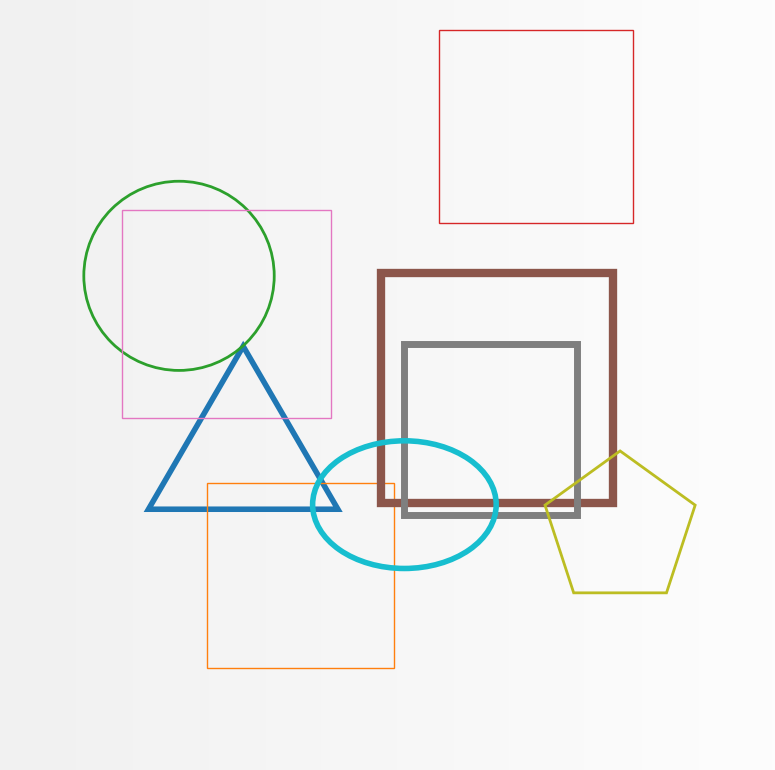[{"shape": "triangle", "thickness": 2, "radius": 0.71, "center": [0.314, 0.409]}, {"shape": "square", "thickness": 0.5, "radius": 0.6, "center": [0.388, 0.253]}, {"shape": "circle", "thickness": 1, "radius": 0.61, "center": [0.231, 0.642]}, {"shape": "square", "thickness": 0.5, "radius": 0.63, "center": [0.691, 0.836]}, {"shape": "square", "thickness": 3, "radius": 0.75, "center": [0.641, 0.496]}, {"shape": "square", "thickness": 0.5, "radius": 0.67, "center": [0.293, 0.592]}, {"shape": "square", "thickness": 2.5, "radius": 0.56, "center": [0.633, 0.442]}, {"shape": "pentagon", "thickness": 1, "radius": 0.51, "center": [0.8, 0.312]}, {"shape": "oval", "thickness": 2, "radius": 0.59, "center": [0.522, 0.345]}]